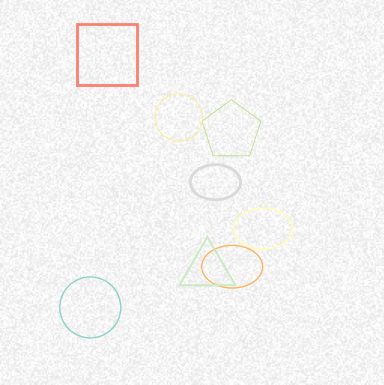[{"shape": "circle", "thickness": 1, "radius": 0.4, "center": [0.235, 0.202]}, {"shape": "oval", "thickness": 1, "radius": 0.38, "center": [0.684, 0.406]}, {"shape": "square", "thickness": 2, "radius": 0.39, "center": [0.279, 0.858]}, {"shape": "oval", "thickness": 1, "radius": 0.4, "center": [0.603, 0.307]}, {"shape": "pentagon", "thickness": 0.5, "radius": 0.4, "center": [0.601, 0.661]}, {"shape": "oval", "thickness": 2, "radius": 0.33, "center": [0.56, 0.527]}, {"shape": "triangle", "thickness": 1.5, "radius": 0.42, "center": [0.539, 0.301]}, {"shape": "circle", "thickness": 0.5, "radius": 0.31, "center": [0.465, 0.695]}]